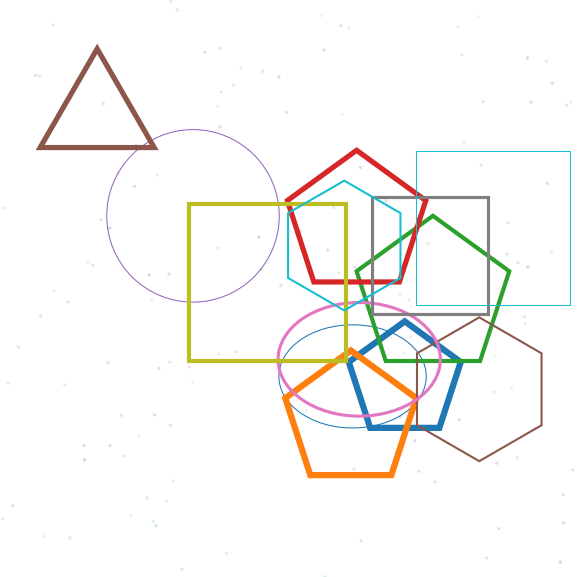[{"shape": "pentagon", "thickness": 3, "radius": 0.51, "center": [0.701, 0.341]}, {"shape": "oval", "thickness": 0.5, "radius": 0.64, "center": [0.611, 0.347]}, {"shape": "pentagon", "thickness": 3, "radius": 0.6, "center": [0.607, 0.273]}, {"shape": "pentagon", "thickness": 2, "radius": 0.69, "center": [0.75, 0.486]}, {"shape": "pentagon", "thickness": 2.5, "radius": 0.63, "center": [0.617, 0.613]}, {"shape": "circle", "thickness": 0.5, "radius": 0.75, "center": [0.334, 0.625]}, {"shape": "hexagon", "thickness": 1, "radius": 0.62, "center": [0.83, 0.325]}, {"shape": "triangle", "thickness": 2.5, "radius": 0.57, "center": [0.168, 0.801]}, {"shape": "oval", "thickness": 1.5, "radius": 0.7, "center": [0.622, 0.377]}, {"shape": "square", "thickness": 1.5, "radius": 0.5, "center": [0.744, 0.557]}, {"shape": "square", "thickness": 2, "radius": 0.68, "center": [0.463, 0.51]}, {"shape": "hexagon", "thickness": 1, "radius": 0.56, "center": [0.596, 0.574]}, {"shape": "square", "thickness": 0.5, "radius": 0.67, "center": [0.854, 0.604]}]